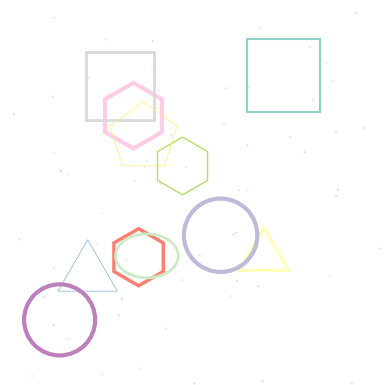[{"shape": "square", "thickness": 1.5, "radius": 0.47, "center": [0.737, 0.805]}, {"shape": "triangle", "thickness": 2, "radius": 0.37, "center": [0.686, 0.335]}, {"shape": "circle", "thickness": 3, "radius": 0.48, "center": [0.573, 0.389]}, {"shape": "hexagon", "thickness": 2.5, "radius": 0.37, "center": [0.36, 0.332]}, {"shape": "triangle", "thickness": 0.5, "radius": 0.45, "center": [0.228, 0.288]}, {"shape": "hexagon", "thickness": 1, "radius": 0.38, "center": [0.474, 0.569]}, {"shape": "hexagon", "thickness": 3, "radius": 0.43, "center": [0.347, 0.7]}, {"shape": "square", "thickness": 2, "radius": 0.44, "center": [0.313, 0.776]}, {"shape": "circle", "thickness": 3, "radius": 0.46, "center": [0.155, 0.169]}, {"shape": "oval", "thickness": 2, "radius": 0.41, "center": [0.382, 0.335]}, {"shape": "pentagon", "thickness": 0.5, "radius": 0.46, "center": [0.373, 0.644]}]